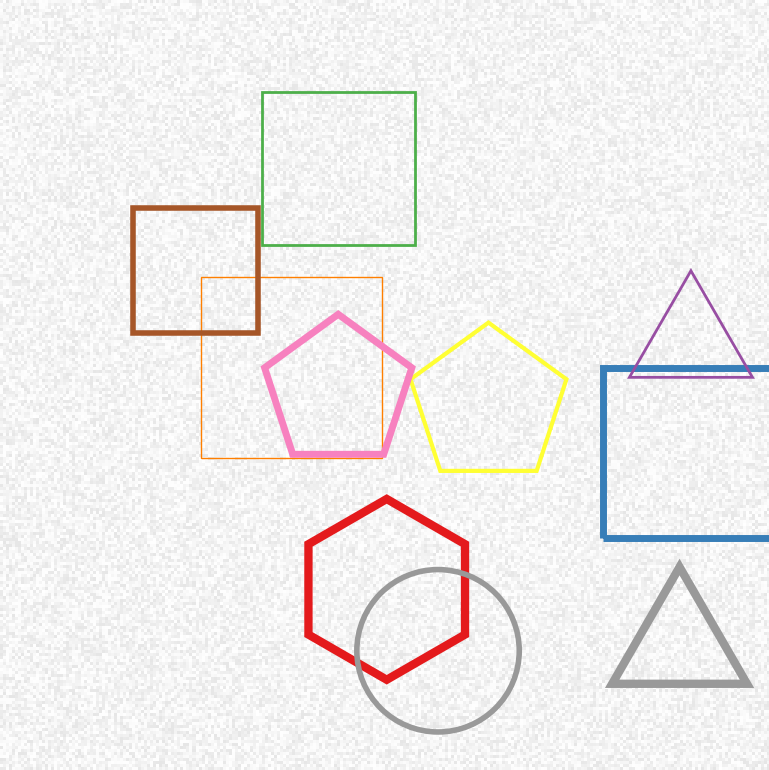[{"shape": "hexagon", "thickness": 3, "radius": 0.59, "center": [0.502, 0.235]}, {"shape": "square", "thickness": 2.5, "radius": 0.55, "center": [0.894, 0.412]}, {"shape": "square", "thickness": 1, "radius": 0.5, "center": [0.44, 0.781]}, {"shape": "triangle", "thickness": 1, "radius": 0.46, "center": [0.897, 0.556]}, {"shape": "square", "thickness": 0.5, "radius": 0.59, "center": [0.379, 0.522]}, {"shape": "pentagon", "thickness": 1.5, "radius": 0.53, "center": [0.634, 0.475]}, {"shape": "square", "thickness": 2, "radius": 0.41, "center": [0.253, 0.649]}, {"shape": "pentagon", "thickness": 2.5, "radius": 0.5, "center": [0.439, 0.491]}, {"shape": "circle", "thickness": 2, "radius": 0.53, "center": [0.569, 0.155]}, {"shape": "triangle", "thickness": 3, "radius": 0.51, "center": [0.883, 0.163]}]